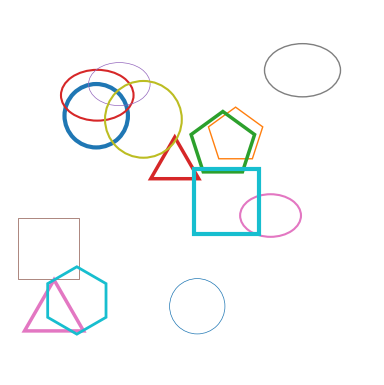[{"shape": "circle", "thickness": 3, "radius": 0.41, "center": [0.25, 0.699]}, {"shape": "circle", "thickness": 0.5, "radius": 0.36, "center": [0.512, 0.204]}, {"shape": "pentagon", "thickness": 1, "radius": 0.37, "center": [0.612, 0.648]}, {"shape": "pentagon", "thickness": 2.5, "radius": 0.43, "center": [0.579, 0.624]}, {"shape": "triangle", "thickness": 2.5, "radius": 0.36, "center": [0.454, 0.572]}, {"shape": "oval", "thickness": 1.5, "radius": 0.47, "center": [0.253, 0.753]}, {"shape": "oval", "thickness": 0.5, "radius": 0.4, "center": [0.31, 0.782]}, {"shape": "square", "thickness": 0.5, "radius": 0.4, "center": [0.126, 0.355]}, {"shape": "triangle", "thickness": 2.5, "radius": 0.44, "center": [0.14, 0.185]}, {"shape": "oval", "thickness": 1.5, "radius": 0.4, "center": [0.703, 0.44]}, {"shape": "oval", "thickness": 1, "radius": 0.49, "center": [0.786, 0.818]}, {"shape": "circle", "thickness": 1.5, "radius": 0.5, "center": [0.372, 0.69]}, {"shape": "hexagon", "thickness": 2, "radius": 0.44, "center": [0.2, 0.22]}, {"shape": "square", "thickness": 3, "radius": 0.42, "center": [0.589, 0.477]}]